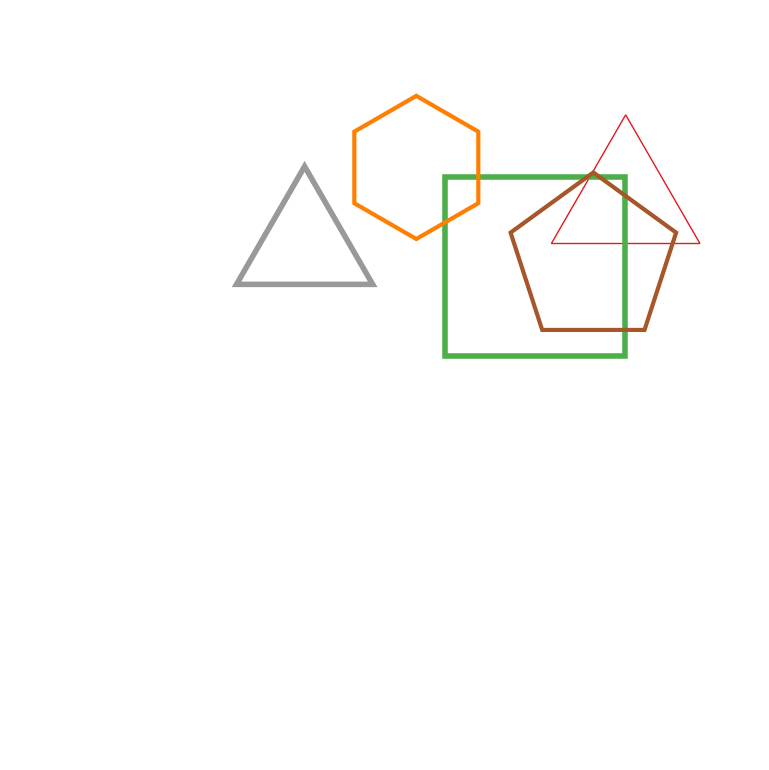[{"shape": "triangle", "thickness": 0.5, "radius": 0.56, "center": [0.813, 0.739]}, {"shape": "square", "thickness": 2, "radius": 0.58, "center": [0.694, 0.654]}, {"shape": "hexagon", "thickness": 1.5, "radius": 0.46, "center": [0.541, 0.783]}, {"shape": "pentagon", "thickness": 1.5, "radius": 0.57, "center": [0.771, 0.663]}, {"shape": "triangle", "thickness": 2, "radius": 0.51, "center": [0.396, 0.682]}]